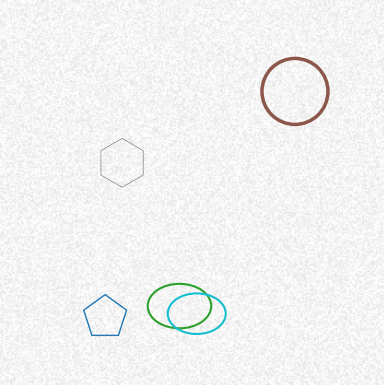[{"shape": "pentagon", "thickness": 1, "radius": 0.29, "center": [0.273, 0.176]}, {"shape": "oval", "thickness": 1.5, "radius": 0.41, "center": [0.466, 0.205]}, {"shape": "circle", "thickness": 2.5, "radius": 0.43, "center": [0.766, 0.763]}, {"shape": "hexagon", "thickness": 0.5, "radius": 0.32, "center": [0.317, 0.577]}, {"shape": "oval", "thickness": 1.5, "radius": 0.38, "center": [0.511, 0.185]}]